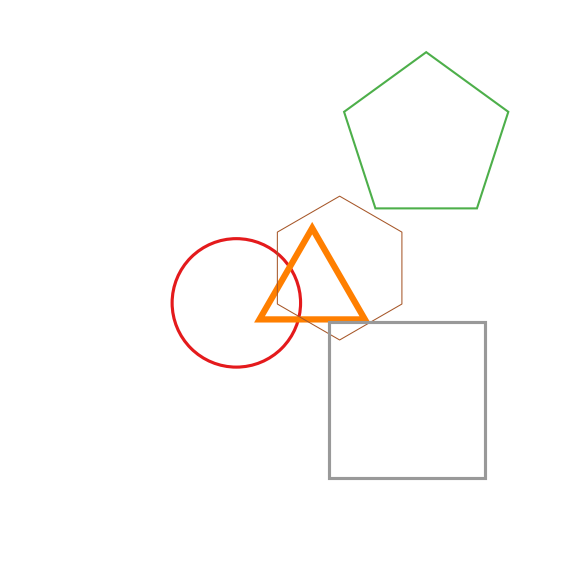[{"shape": "circle", "thickness": 1.5, "radius": 0.56, "center": [0.409, 0.475]}, {"shape": "pentagon", "thickness": 1, "radius": 0.75, "center": [0.738, 0.759]}, {"shape": "triangle", "thickness": 3, "radius": 0.53, "center": [0.541, 0.499]}, {"shape": "hexagon", "thickness": 0.5, "radius": 0.62, "center": [0.588, 0.535]}, {"shape": "square", "thickness": 1.5, "radius": 0.67, "center": [0.705, 0.306]}]